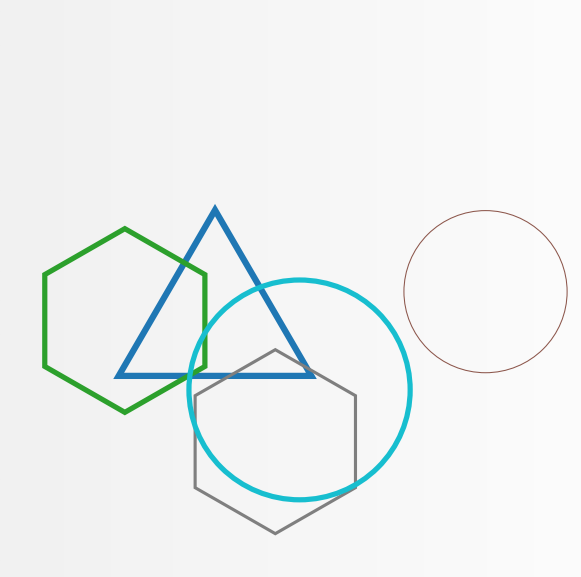[{"shape": "triangle", "thickness": 3, "radius": 0.96, "center": [0.37, 0.444]}, {"shape": "hexagon", "thickness": 2.5, "radius": 0.8, "center": [0.215, 0.444]}, {"shape": "circle", "thickness": 0.5, "radius": 0.7, "center": [0.835, 0.494]}, {"shape": "hexagon", "thickness": 1.5, "radius": 0.8, "center": [0.474, 0.234]}, {"shape": "circle", "thickness": 2.5, "radius": 0.95, "center": [0.515, 0.324]}]